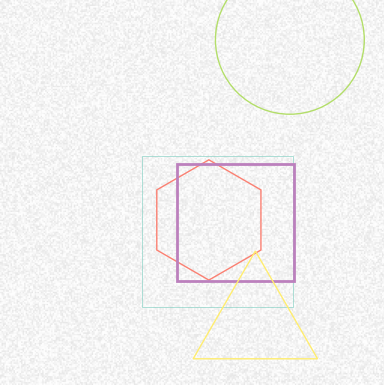[{"shape": "square", "thickness": 0.5, "radius": 0.98, "center": [0.565, 0.399]}, {"shape": "hexagon", "thickness": 1, "radius": 0.78, "center": [0.542, 0.429]}, {"shape": "circle", "thickness": 1, "radius": 0.97, "center": [0.753, 0.897]}, {"shape": "square", "thickness": 2, "radius": 0.76, "center": [0.612, 0.422]}, {"shape": "triangle", "thickness": 1, "radius": 0.93, "center": [0.663, 0.161]}]